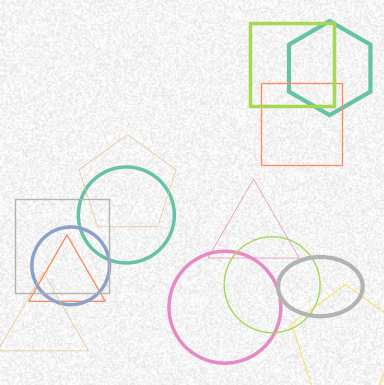[{"shape": "circle", "thickness": 2.5, "radius": 0.62, "center": [0.328, 0.442]}, {"shape": "hexagon", "thickness": 3, "radius": 0.61, "center": [0.856, 0.823]}, {"shape": "triangle", "thickness": 1, "radius": 0.57, "center": [0.174, 0.275]}, {"shape": "square", "thickness": 1, "radius": 0.53, "center": [0.783, 0.678]}, {"shape": "circle", "thickness": 2.5, "radius": 0.5, "center": [0.184, 0.31]}, {"shape": "circle", "thickness": 2.5, "radius": 0.73, "center": [0.584, 0.202]}, {"shape": "triangle", "thickness": 0.5, "radius": 0.68, "center": [0.659, 0.398]}, {"shape": "circle", "thickness": 1, "radius": 0.62, "center": [0.707, 0.26]}, {"shape": "square", "thickness": 2.5, "radius": 0.54, "center": [0.758, 0.833]}, {"shape": "pentagon", "thickness": 0.5, "radius": 0.74, "center": [0.898, 0.113]}, {"shape": "pentagon", "thickness": 0.5, "radius": 0.66, "center": [0.331, 0.518]}, {"shape": "triangle", "thickness": 0.5, "radius": 0.68, "center": [0.112, 0.157]}, {"shape": "oval", "thickness": 3, "radius": 0.55, "center": [0.832, 0.256]}, {"shape": "square", "thickness": 1, "radius": 0.61, "center": [0.162, 0.36]}]